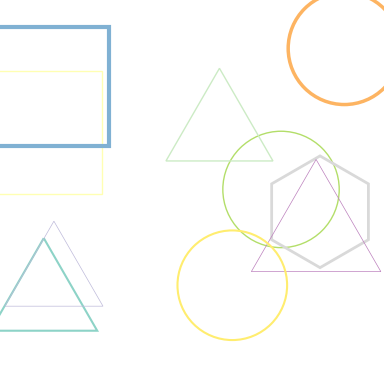[{"shape": "triangle", "thickness": 1.5, "radius": 0.8, "center": [0.114, 0.221]}, {"shape": "square", "thickness": 1, "radius": 0.8, "center": [0.104, 0.656]}, {"shape": "triangle", "thickness": 0.5, "radius": 0.74, "center": [0.14, 0.278]}, {"shape": "square", "thickness": 3, "radius": 0.77, "center": [0.128, 0.775]}, {"shape": "circle", "thickness": 2.5, "radius": 0.73, "center": [0.894, 0.874]}, {"shape": "circle", "thickness": 1, "radius": 0.76, "center": [0.73, 0.508]}, {"shape": "hexagon", "thickness": 2, "radius": 0.73, "center": [0.831, 0.45]}, {"shape": "triangle", "thickness": 0.5, "radius": 0.97, "center": [0.821, 0.392]}, {"shape": "triangle", "thickness": 1, "radius": 0.8, "center": [0.57, 0.662]}, {"shape": "circle", "thickness": 1.5, "radius": 0.71, "center": [0.603, 0.259]}]